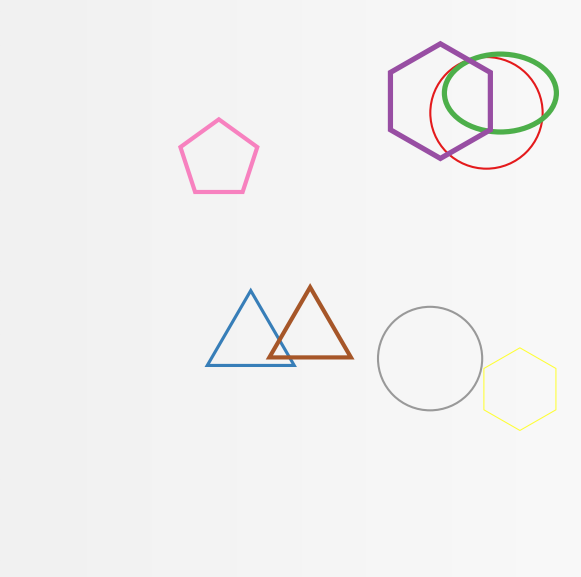[{"shape": "circle", "thickness": 1, "radius": 0.48, "center": [0.837, 0.804]}, {"shape": "triangle", "thickness": 1.5, "radius": 0.43, "center": [0.431, 0.41]}, {"shape": "oval", "thickness": 2.5, "radius": 0.48, "center": [0.861, 0.838]}, {"shape": "hexagon", "thickness": 2.5, "radius": 0.5, "center": [0.758, 0.824]}, {"shape": "hexagon", "thickness": 0.5, "radius": 0.36, "center": [0.894, 0.325]}, {"shape": "triangle", "thickness": 2, "radius": 0.41, "center": [0.534, 0.421]}, {"shape": "pentagon", "thickness": 2, "radius": 0.35, "center": [0.377, 0.723]}, {"shape": "circle", "thickness": 1, "radius": 0.45, "center": [0.74, 0.378]}]